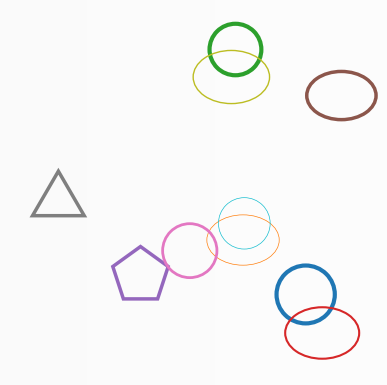[{"shape": "circle", "thickness": 3, "radius": 0.38, "center": [0.789, 0.235]}, {"shape": "oval", "thickness": 0.5, "radius": 0.47, "center": [0.627, 0.377]}, {"shape": "circle", "thickness": 3, "radius": 0.33, "center": [0.608, 0.871]}, {"shape": "oval", "thickness": 1.5, "radius": 0.48, "center": [0.831, 0.135]}, {"shape": "pentagon", "thickness": 2.5, "radius": 0.38, "center": [0.363, 0.284]}, {"shape": "oval", "thickness": 2.5, "radius": 0.45, "center": [0.881, 0.752]}, {"shape": "circle", "thickness": 2, "radius": 0.35, "center": [0.49, 0.349]}, {"shape": "triangle", "thickness": 2.5, "radius": 0.39, "center": [0.151, 0.478]}, {"shape": "oval", "thickness": 1, "radius": 0.49, "center": [0.597, 0.8]}, {"shape": "circle", "thickness": 0.5, "radius": 0.33, "center": [0.63, 0.42]}]